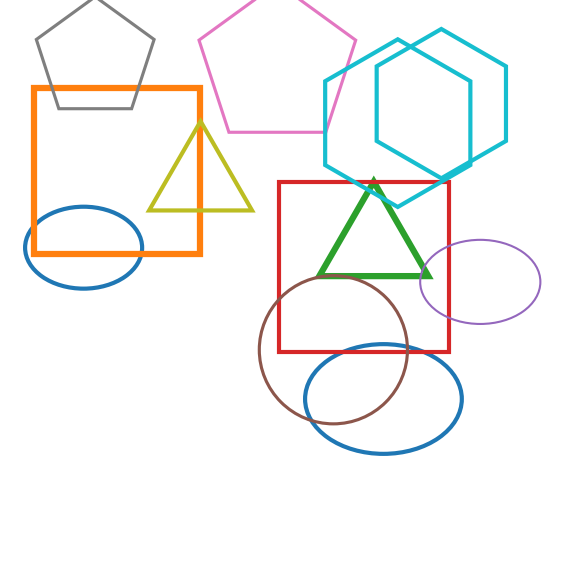[{"shape": "oval", "thickness": 2, "radius": 0.68, "center": [0.664, 0.308]}, {"shape": "oval", "thickness": 2, "radius": 0.51, "center": [0.145, 0.57]}, {"shape": "square", "thickness": 3, "radius": 0.72, "center": [0.202, 0.703]}, {"shape": "triangle", "thickness": 3, "radius": 0.54, "center": [0.647, 0.575]}, {"shape": "square", "thickness": 2, "radius": 0.74, "center": [0.63, 0.537]}, {"shape": "oval", "thickness": 1, "radius": 0.52, "center": [0.832, 0.511]}, {"shape": "circle", "thickness": 1.5, "radius": 0.64, "center": [0.577, 0.393]}, {"shape": "pentagon", "thickness": 1.5, "radius": 0.71, "center": [0.48, 0.885]}, {"shape": "pentagon", "thickness": 1.5, "radius": 0.54, "center": [0.165, 0.898]}, {"shape": "triangle", "thickness": 2, "radius": 0.51, "center": [0.347, 0.686]}, {"shape": "hexagon", "thickness": 2, "radius": 0.65, "center": [0.764, 0.82]}, {"shape": "hexagon", "thickness": 2, "radius": 0.73, "center": [0.689, 0.786]}]